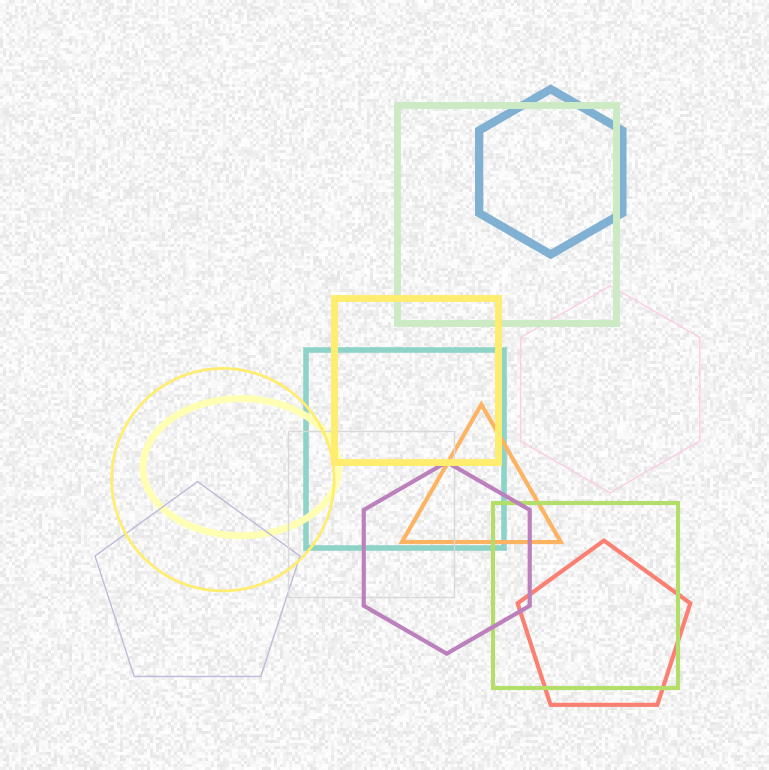[{"shape": "square", "thickness": 2, "radius": 0.64, "center": [0.526, 0.417]}, {"shape": "oval", "thickness": 2.5, "radius": 0.64, "center": [0.313, 0.393]}, {"shape": "pentagon", "thickness": 0.5, "radius": 0.7, "center": [0.257, 0.235]}, {"shape": "pentagon", "thickness": 1.5, "radius": 0.59, "center": [0.784, 0.18]}, {"shape": "hexagon", "thickness": 3, "radius": 0.54, "center": [0.715, 0.777]}, {"shape": "triangle", "thickness": 1.5, "radius": 0.6, "center": [0.625, 0.356]}, {"shape": "square", "thickness": 1.5, "radius": 0.6, "center": [0.761, 0.227]}, {"shape": "hexagon", "thickness": 0.5, "radius": 0.67, "center": [0.792, 0.494]}, {"shape": "square", "thickness": 0.5, "radius": 0.54, "center": [0.482, 0.332]}, {"shape": "hexagon", "thickness": 1.5, "radius": 0.62, "center": [0.58, 0.276]}, {"shape": "square", "thickness": 2.5, "radius": 0.71, "center": [0.658, 0.722]}, {"shape": "circle", "thickness": 1, "radius": 0.72, "center": [0.289, 0.377]}, {"shape": "square", "thickness": 2.5, "radius": 0.53, "center": [0.54, 0.507]}]